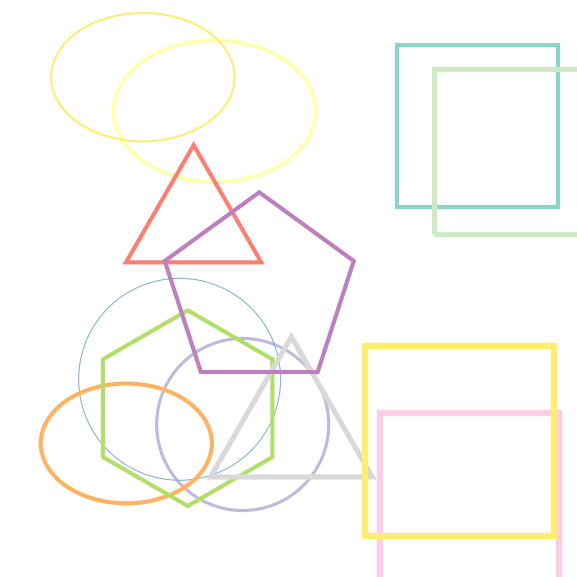[{"shape": "square", "thickness": 2, "radius": 0.7, "center": [0.827, 0.781]}, {"shape": "oval", "thickness": 2, "radius": 0.88, "center": [0.372, 0.806]}, {"shape": "circle", "thickness": 1.5, "radius": 0.75, "center": [0.42, 0.264]}, {"shape": "triangle", "thickness": 2, "radius": 0.68, "center": [0.335, 0.613]}, {"shape": "circle", "thickness": 0.5, "radius": 0.87, "center": [0.311, 0.342]}, {"shape": "oval", "thickness": 2, "radius": 0.74, "center": [0.219, 0.231]}, {"shape": "hexagon", "thickness": 2, "radius": 0.85, "center": [0.325, 0.292]}, {"shape": "square", "thickness": 3, "radius": 0.78, "center": [0.813, 0.129]}, {"shape": "triangle", "thickness": 2.5, "radius": 0.81, "center": [0.505, 0.254]}, {"shape": "pentagon", "thickness": 2, "radius": 0.86, "center": [0.449, 0.494]}, {"shape": "square", "thickness": 2.5, "radius": 0.72, "center": [0.895, 0.737]}, {"shape": "square", "thickness": 3, "radius": 0.82, "center": [0.796, 0.235]}, {"shape": "oval", "thickness": 1, "radius": 0.79, "center": [0.247, 0.866]}]